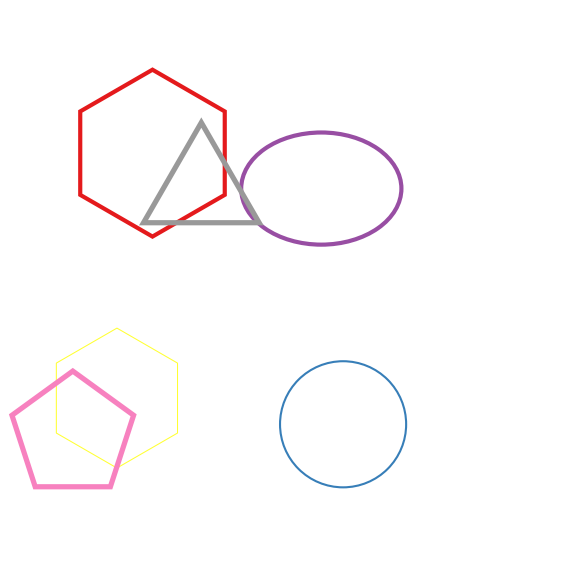[{"shape": "hexagon", "thickness": 2, "radius": 0.72, "center": [0.264, 0.734]}, {"shape": "circle", "thickness": 1, "radius": 0.55, "center": [0.594, 0.264]}, {"shape": "oval", "thickness": 2, "radius": 0.69, "center": [0.556, 0.673]}, {"shape": "hexagon", "thickness": 0.5, "radius": 0.61, "center": [0.202, 0.31]}, {"shape": "pentagon", "thickness": 2.5, "radius": 0.55, "center": [0.126, 0.246]}, {"shape": "triangle", "thickness": 2.5, "radius": 0.58, "center": [0.349, 0.671]}]